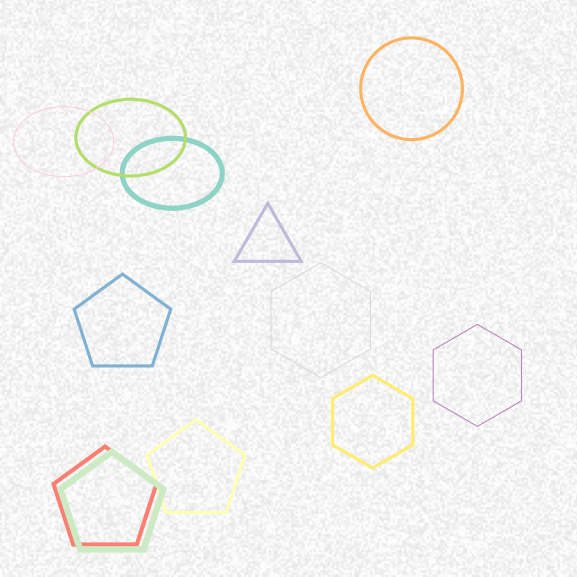[{"shape": "oval", "thickness": 2.5, "radius": 0.43, "center": [0.298, 0.699]}, {"shape": "pentagon", "thickness": 1.5, "radius": 0.44, "center": [0.339, 0.183]}, {"shape": "triangle", "thickness": 1.5, "radius": 0.33, "center": [0.464, 0.58]}, {"shape": "pentagon", "thickness": 2, "radius": 0.47, "center": [0.182, 0.132]}, {"shape": "pentagon", "thickness": 1.5, "radius": 0.44, "center": [0.212, 0.437]}, {"shape": "circle", "thickness": 1.5, "radius": 0.44, "center": [0.713, 0.845]}, {"shape": "oval", "thickness": 1.5, "radius": 0.47, "center": [0.226, 0.761]}, {"shape": "oval", "thickness": 0.5, "radius": 0.43, "center": [0.11, 0.754]}, {"shape": "hexagon", "thickness": 0.5, "radius": 0.5, "center": [0.555, 0.445]}, {"shape": "hexagon", "thickness": 0.5, "radius": 0.44, "center": [0.827, 0.349]}, {"shape": "pentagon", "thickness": 3, "radius": 0.47, "center": [0.194, 0.123]}, {"shape": "hexagon", "thickness": 1.5, "radius": 0.4, "center": [0.645, 0.269]}]